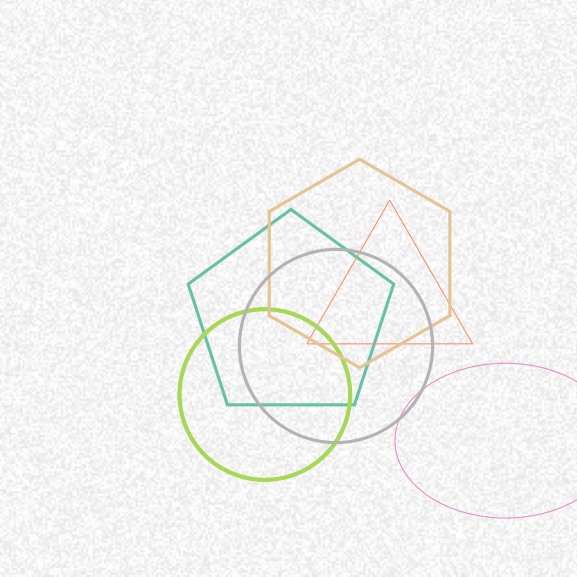[{"shape": "pentagon", "thickness": 1.5, "radius": 0.94, "center": [0.504, 0.449]}, {"shape": "triangle", "thickness": 0.5, "radius": 0.83, "center": [0.675, 0.487]}, {"shape": "oval", "thickness": 0.5, "radius": 0.96, "center": [0.875, 0.236]}, {"shape": "circle", "thickness": 2, "radius": 0.74, "center": [0.459, 0.316]}, {"shape": "hexagon", "thickness": 1.5, "radius": 0.9, "center": [0.623, 0.543]}, {"shape": "circle", "thickness": 1.5, "radius": 0.84, "center": [0.582, 0.4]}]